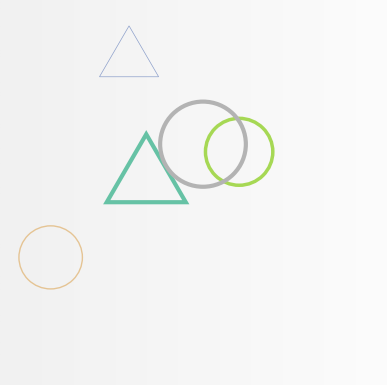[{"shape": "triangle", "thickness": 3, "radius": 0.59, "center": [0.377, 0.534]}, {"shape": "triangle", "thickness": 0.5, "radius": 0.44, "center": [0.333, 0.845]}, {"shape": "circle", "thickness": 2.5, "radius": 0.43, "center": [0.617, 0.606]}, {"shape": "circle", "thickness": 1, "radius": 0.41, "center": [0.131, 0.331]}, {"shape": "circle", "thickness": 3, "radius": 0.55, "center": [0.524, 0.626]}]